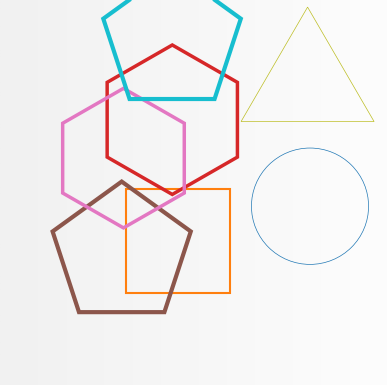[{"shape": "circle", "thickness": 0.5, "radius": 0.76, "center": [0.8, 0.464]}, {"shape": "square", "thickness": 1.5, "radius": 0.68, "center": [0.459, 0.374]}, {"shape": "hexagon", "thickness": 2.5, "radius": 0.97, "center": [0.445, 0.689]}, {"shape": "pentagon", "thickness": 3, "radius": 0.94, "center": [0.314, 0.341]}, {"shape": "hexagon", "thickness": 2.5, "radius": 0.91, "center": [0.319, 0.589]}, {"shape": "triangle", "thickness": 0.5, "radius": 0.99, "center": [0.794, 0.783]}, {"shape": "pentagon", "thickness": 3, "radius": 0.93, "center": [0.444, 0.894]}]